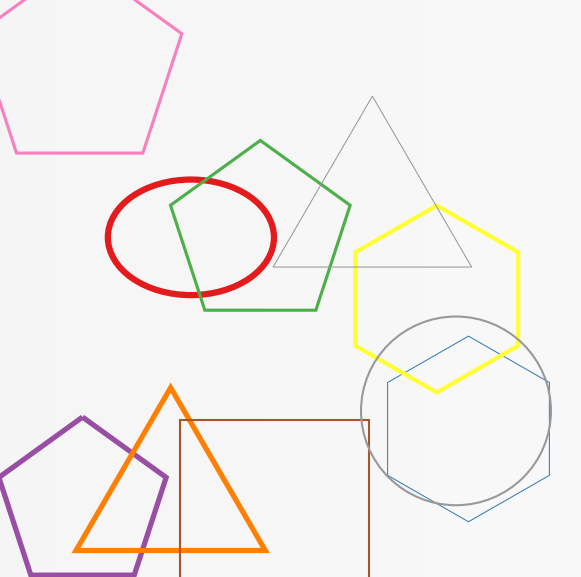[{"shape": "oval", "thickness": 3, "radius": 0.71, "center": [0.328, 0.588]}, {"shape": "hexagon", "thickness": 0.5, "radius": 0.8, "center": [0.806, 0.256]}, {"shape": "pentagon", "thickness": 1.5, "radius": 0.81, "center": [0.448, 0.593]}, {"shape": "pentagon", "thickness": 2.5, "radius": 0.76, "center": [0.142, 0.126]}, {"shape": "triangle", "thickness": 2.5, "radius": 0.94, "center": [0.294, 0.14]}, {"shape": "hexagon", "thickness": 2, "radius": 0.81, "center": [0.751, 0.481]}, {"shape": "square", "thickness": 1, "radius": 0.81, "center": [0.472, 0.111]}, {"shape": "pentagon", "thickness": 1.5, "radius": 0.92, "center": [0.137, 0.884]}, {"shape": "circle", "thickness": 1, "radius": 0.82, "center": [0.784, 0.288]}, {"shape": "triangle", "thickness": 0.5, "radius": 0.99, "center": [0.641, 0.635]}]